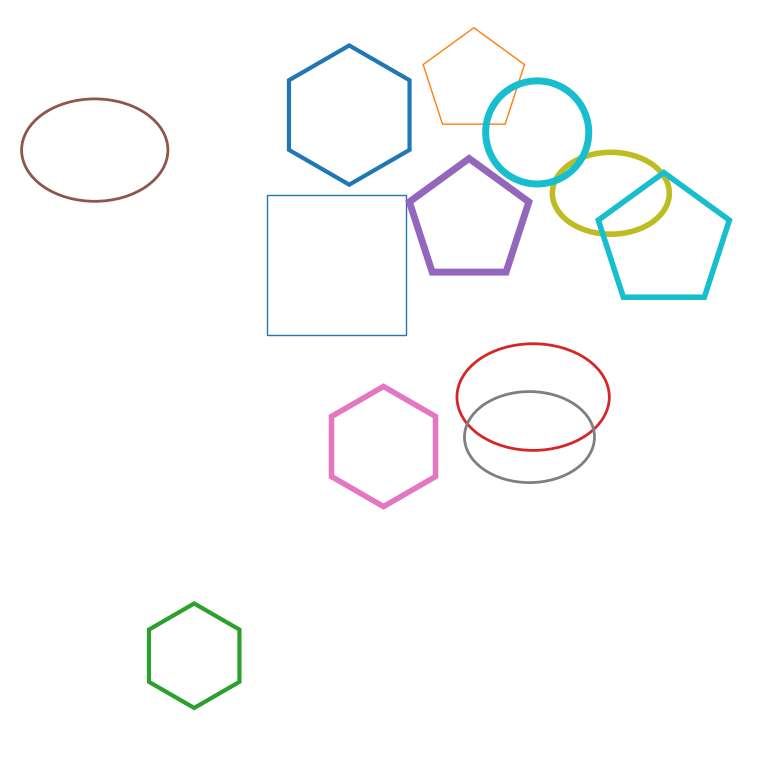[{"shape": "square", "thickness": 0.5, "radius": 0.45, "center": [0.437, 0.656]}, {"shape": "hexagon", "thickness": 1.5, "radius": 0.45, "center": [0.454, 0.851]}, {"shape": "pentagon", "thickness": 0.5, "radius": 0.35, "center": [0.615, 0.895]}, {"shape": "hexagon", "thickness": 1.5, "radius": 0.34, "center": [0.252, 0.148]}, {"shape": "oval", "thickness": 1, "radius": 0.49, "center": [0.692, 0.484]}, {"shape": "pentagon", "thickness": 2.5, "radius": 0.41, "center": [0.609, 0.713]}, {"shape": "oval", "thickness": 1, "radius": 0.48, "center": [0.123, 0.805]}, {"shape": "hexagon", "thickness": 2, "radius": 0.39, "center": [0.498, 0.42]}, {"shape": "oval", "thickness": 1, "radius": 0.42, "center": [0.688, 0.432]}, {"shape": "oval", "thickness": 2, "radius": 0.38, "center": [0.793, 0.749]}, {"shape": "circle", "thickness": 2.5, "radius": 0.33, "center": [0.698, 0.828]}, {"shape": "pentagon", "thickness": 2, "radius": 0.45, "center": [0.862, 0.686]}]